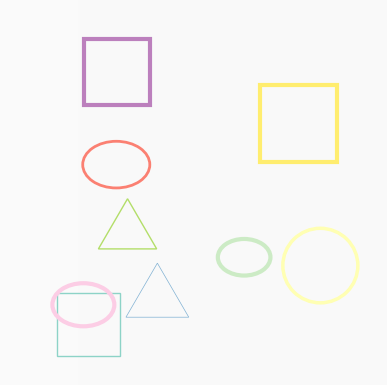[{"shape": "square", "thickness": 1, "radius": 0.41, "center": [0.228, 0.158]}, {"shape": "circle", "thickness": 2.5, "radius": 0.48, "center": [0.827, 0.31]}, {"shape": "oval", "thickness": 2, "radius": 0.43, "center": [0.3, 0.572]}, {"shape": "triangle", "thickness": 0.5, "radius": 0.47, "center": [0.406, 0.223]}, {"shape": "triangle", "thickness": 1, "radius": 0.43, "center": [0.329, 0.397]}, {"shape": "oval", "thickness": 3, "radius": 0.4, "center": [0.215, 0.208]}, {"shape": "square", "thickness": 3, "radius": 0.43, "center": [0.301, 0.812]}, {"shape": "oval", "thickness": 3, "radius": 0.34, "center": [0.63, 0.332]}, {"shape": "square", "thickness": 3, "radius": 0.5, "center": [0.771, 0.679]}]